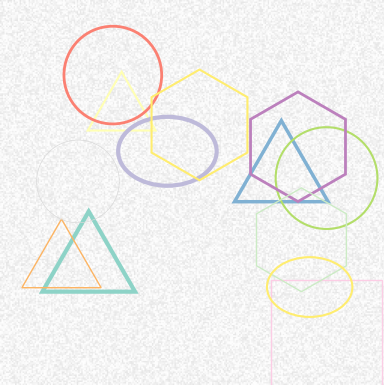[{"shape": "triangle", "thickness": 3, "radius": 0.69, "center": [0.23, 0.312]}, {"shape": "triangle", "thickness": 1.5, "radius": 0.51, "center": [0.316, 0.712]}, {"shape": "oval", "thickness": 3, "radius": 0.64, "center": [0.435, 0.607]}, {"shape": "circle", "thickness": 2, "radius": 0.63, "center": [0.293, 0.805]}, {"shape": "triangle", "thickness": 2.5, "radius": 0.7, "center": [0.731, 0.546]}, {"shape": "triangle", "thickness": 1, "radius": 0.59, "center": [0.16, 0.312]}, {"shape": "circle", "thickness": 1.5, "radius": 0.66, "center": [0.848, 0.537]}, {"shape": "square", "thickness": 1, "radius": 0.72, "center": [0.849, 0.129]}, {"shape": "circle", "thickness": 0.5, "radius": 0.54, "center": [0.203, 0.529]}, {"shape": "hexagon", "thickness": 2, "radius": 0.71, "center": [0.774, 0.619]}, {"shape": "hexagon", "thickness": 1, "radius": 0.67, "center": [0.783, 0.377]}, {"shape": "oval", "thickness": 1.5, "radius": 0.55, "center": [0.804, 0.254]}, {"shape": "hexagon", "thickness": 1.5, "radius": 0.72, "center": [0.518, 0.676]}]